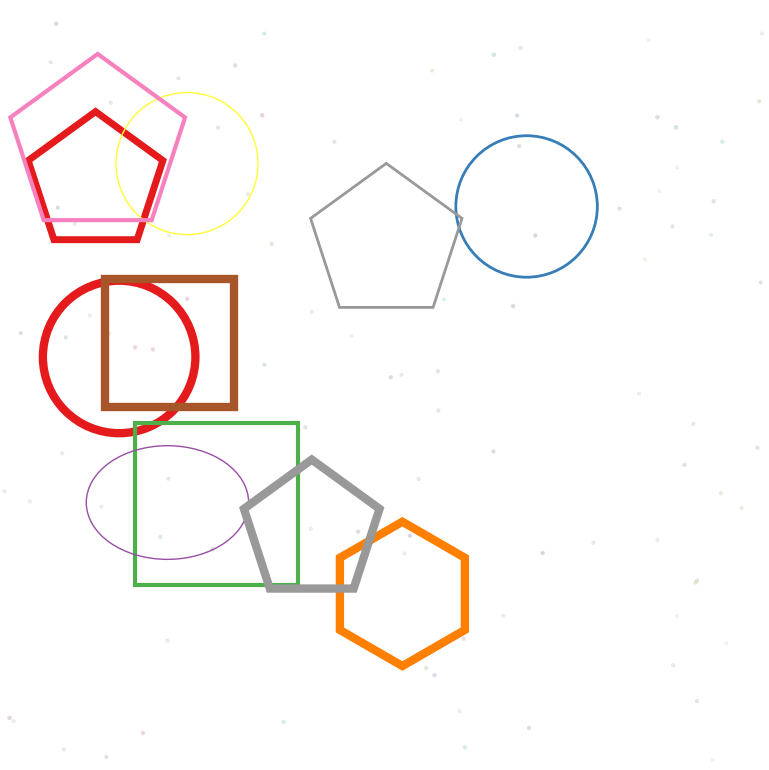[{"shape": "circle", "thickness": 3, "radius": 0.5, "center": [0.155, 0.536]}, {"shape": "pentagon", "thickness": 2.5, "radius": 0.46, "center": [0.124, 0.763]}, {"shape": "circle", "thickness": 1, "radius": 0.46, "center": [0.684, 0.732]}, {"shape": "square", "thickness": 1.5, "radius": 0.53, "center": [0.281, 0.345]}, {"shape": "oval", "thickness": 0.5, "radius": 0.53, "center": [0.217, 0.347]}, {"shape": "hexagon", "thickness": 3, "radius": 0.47, "center": [0.523, 0.229]}, {"shape": "circle", "thickness": 0.5, "radius": 0.46, "center": [0.243, 0.788]}, {"shape": "square", "thickness": 3, "radius": 0.42, "center": [0.22, 0.554]}, {"shape": "pentagon", "thickness": 1.5, "radius": 0.6, "center": [0.127, 0.811]}, {"shape": "pentagon", "thickness": 1, "radius": 0.52, "center": [0.502, 0.684]}, {"shape": "pentagon", "thickness": 3, "radius": 0.46, "center": [0.405, 0.311]}]